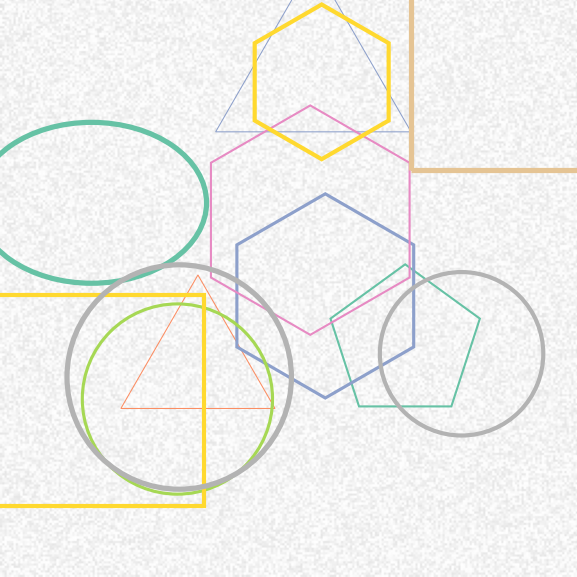[{"shape": "pentagon", "thickness": 1, "radius": 0.68, "center": [0.702, 0.405]}, {"shape": "oval", "thickness": 2.5, "radius": 1.0, "center": [0.159, 0.648]}, {"shape": "triangle", "thickness": 0.5, "radius": 0.77, "center": [0.343, 0.369]}, {"shape": "hexagon", "thickness": 1.5, "radius": 0.88, "center": [0.563, 0.487]}, {"shape": "triangle", "thickness": 0.5, "radius": 0.98, "center": [0.543, 0.869]}, {"shape": "hexagon", "thickness": 1, "radius": 0.99, "center": [0.537, 0.618]}, {"shape": "circle", "thickness": 1.5, "radius": 0.82, "center": [0.307, 0.308]}, {"shape": "hexagon", "thickness": 2, "radius": 0.67, "center": [0.557, 0.857]}, {"shape": "square", "thickness": 2, "radius": 0.91, "center": [0.171, 0.306]}, {"shape": "square", "thickness": 2.5, "radius": 0.85, "center": [0.883, 0.876]}, {"shape": "circle", "thickness": 2, "radius": 0.71, "center": [0.799, 0.387]}, {"shape": "circle", "thickness": 2.5, "radius": 0.97, "center": [0.31, 0.346]}]